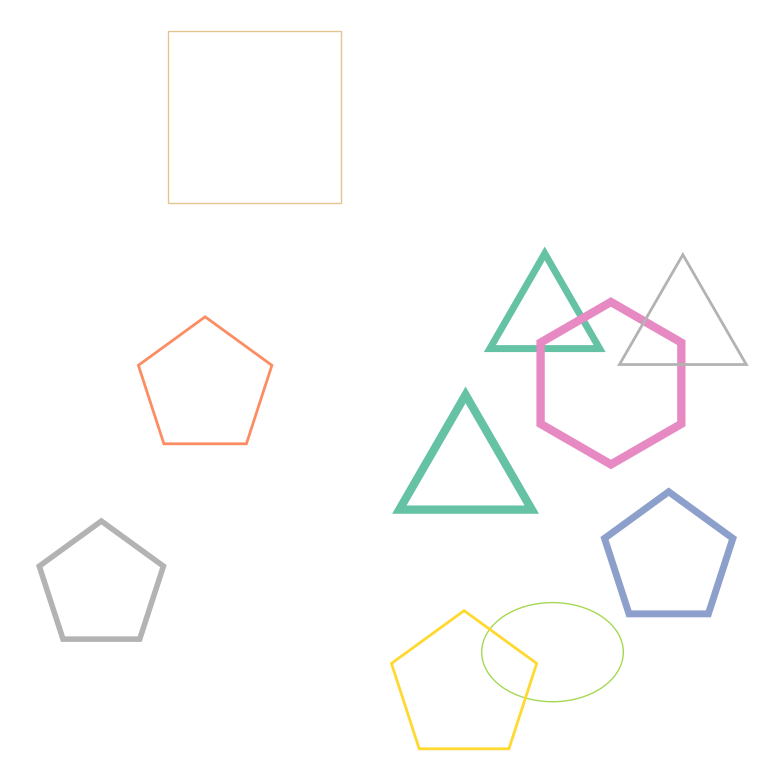[{"shape": "triangle", "thickness": 2.5, "radius": 0.41, "center": [0.707, 0.588]}, {"shape": "triangle", "thickness": 3, "radius": 0.5, "center": [0.605, 0.388]}, {"shape": "pentagon", "thickness": 1, "radius": 0.46, "center": [0.266, 0.497]}, {"shape": "pentagon", "thickness": 2.5, "radius": 0.44, "center": [0.868, 0.274]}, {"shape": "hexagon", "thickness": 3, "radius": 0.53, "center": [0.793, 0.502]}, {"shape": "oval", "thickness": 0.5, "radius": 0.46, "center": [0.718, 0.153]}, {"shape": "pentagon", "thickness": 1, "radius": 0.5, "center": [0.603, 0.108]}, {"shape": "square", "thickness": 0.5, "radius": 0.56, "center": [0.331, 0.848]}, {"shape": "triangle", "thickness": 1, "radius": 0.48, "center": [0.887, 0.574]}, {"shape": "pentagon", "thickness": 2, "radius": 0.42, "center": [0.132, 0.239]}]